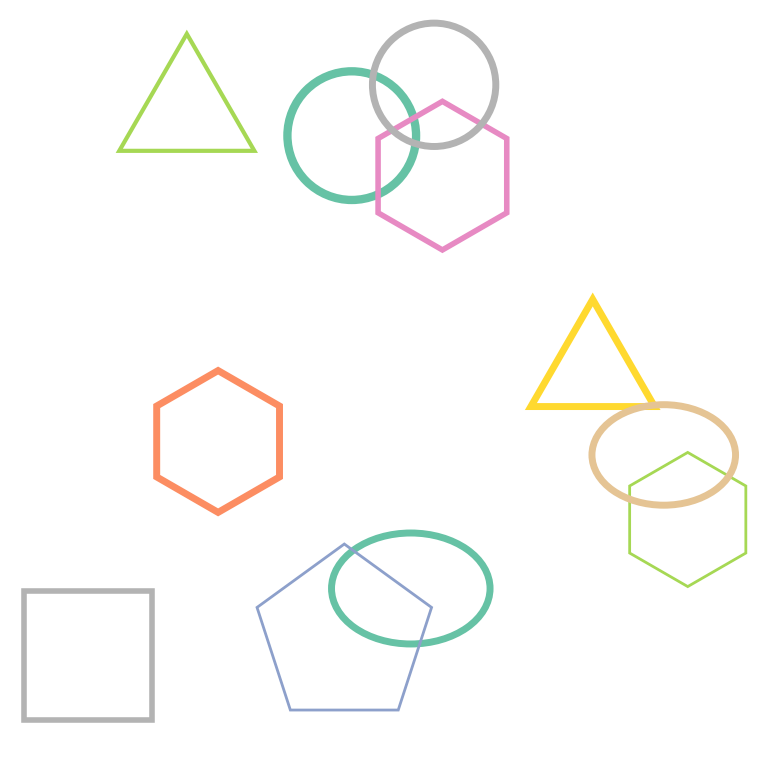[{"shape": "oval", "thickness": 2.5, "radius": 0.51, "center": [0.533, 0.236]}, {"shape": "circle", "thickness": 3, "radius": 0.42, "center": [0.457, 0.824]}, {"shape": "hexagon", "thickness": 2.5, "radius": 0.46, "center": [0.283, 0.427]}, {"shape": "pentagon", "thickness": 1, "radius": 0.6, "center": [0.447, 0.174]}, {"shape": "hexagon", "thickness": 2, "radius": 0.48, "center": [0.575, 0.772]}, {"shape": "hexagon", "thickness": 1, "radius": 0.44, "center": [0.893, 0.325]}, {"shape": "triangle", "thickness": 1.5, "radius": 0.51, "center": [0.243, 0.855]}, {"shape": "triangle", "thickness": 2.5, "radius": 0.46, "center": [0.77, 0.518]}, {"shape": "oval", "thickness": 2.5, "radius": 0.47, "center": [0.862, 0.409]}, {"shape": "circle", "thickness": 2.5, "radius": 0.4, "center": [0.564, 0.89]}, {"shape": "square", "thickness": 2, "radius": 0.42, "center": [0.114, 0.149]}]